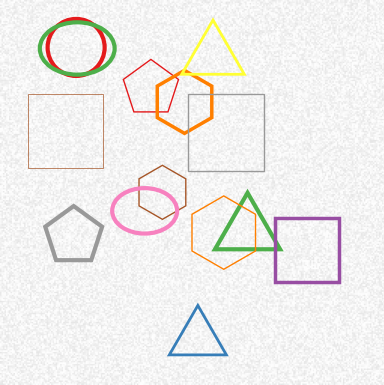[{"shape": "pentagon", "thickness": 1, "radius": 0.38, "center": [0.392, 0.77]}, {"shape": "circle", "thickness": 3, "radius": 0.37, "center": [0.198, 0.877]}, {"shape": "triangle", "thickness": 2, "radius": 0.43, "center": [0.514, 0.121]}, {"shape": "oval", "thickness": 3, "radius": 0.49, "center": [0.201, 0.874]}, {"shape": "triangle", "thickness": 3, "radius": 0.49, "center": [0.643, 0.401]}, {"shape": "square", "thickness": 2.5, "radius": 0.42, "center": [0.798, 0.351]}, {"shape": "hexagon", "thickness": 1, "radius": 0.48, "center": [0.581, 0.396]}, {"shape": "hexagon", "thickness": 2.5, "radius": 0.41, "center": [0.479, 0.735]}, {"shape": "triangle", "thickness": 2, "radius": 0.47, "center": [0.553, 0.854]}, {"shape": "hexagon", "thickness": 1, "radius": 0.35, "center": [0.422, 0.5]}, {"shape": "square", "thickness": 0.5, "radius": 0.48, "center": [0.169, 0.659]}, {"shape": "oval", "thickness": 3, "radius": 0.42, "center": [0.376, 0.452]}, {"shape": "pentagon", "thickness": 3, "radius": 0.39, "center": [0.191, 0.387]}, {"shape": "square", "thickness": 1, "radius": 0.5, "center": [0.588, 0.656]}]